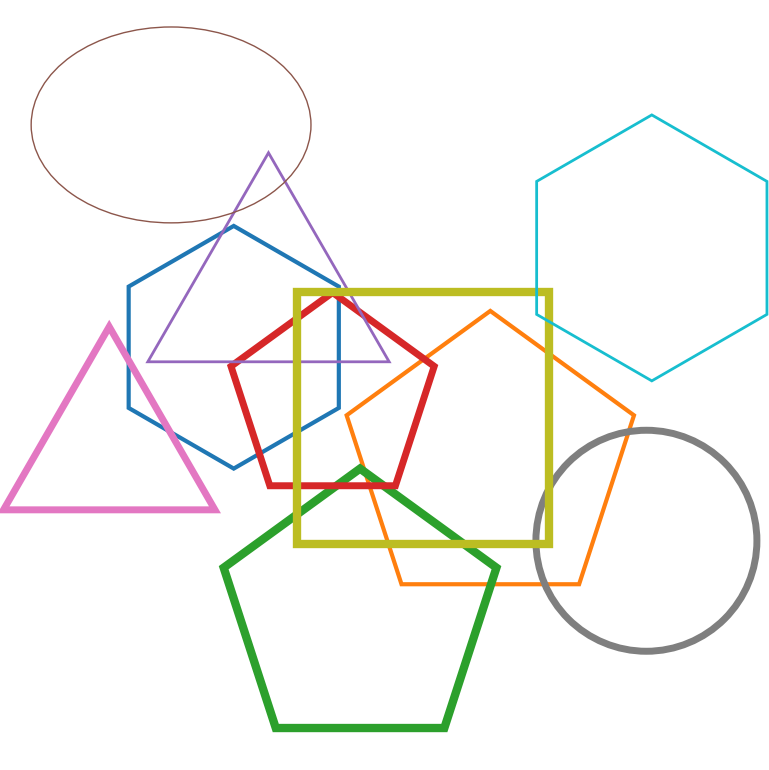[{"shape": "hexagon", "thickness": 1.5, "radius": 0.79, "center": [0.304, 0.549]}, {"shape": "pentagon", "thickness": 1.5, "radius": 0.98, "center": [0.637, 0.4]}, {"shape": "pentagon", "thickness": 3, "radius": 0.93, "center": [0.468, 0.205]}, {"shape": "pentagon", "thickness": 2.5, "radius": 0.69, "center": [0.432, 0.481]}, {"shape": "triangle", "thickness": 1, "radius": 0.9, "center": [0.349, 0.621]}, {"shape": "oval", "thickness": 0.5, "radius": 0.91, "center": [0.222, 0.838]}, {"shape": "triangle", "thickness": 2.5, "radius": 0.79, "center": [0.142, 0.417]}, {"shape": "circle", "thickness": 2.5, "radius": 0.72, "center": [0.839, 0.298]}, {"shape": "square", "thickness": 3, "radius": 0.82, "center": [0.549, 0.457]}, {"shape": "hexagon", "thickness": 1, "radius": 0.86, "center": [0.847, 0.678]}]